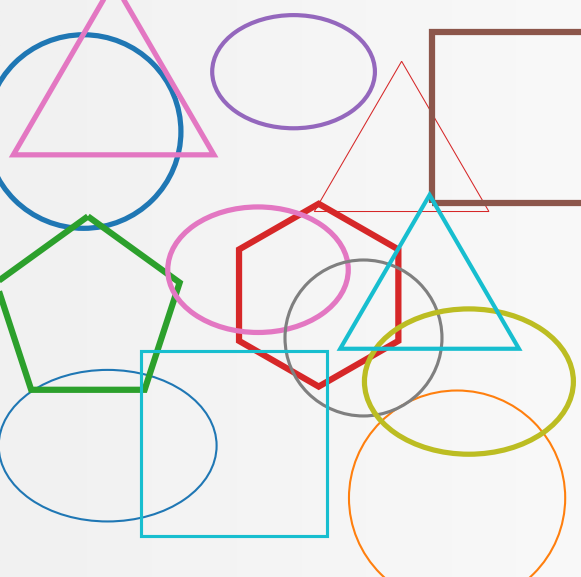[{"shape": "oval", "thickness": 1, "radius": 0.94, "center": [0.185, 0.227]}, {"shape": "circle", "thickness": 2.5, "radius": 0.84, "center": [0.144, 0.771]}, {"shape": "circle", "thickness": 1, "radius": 0.93, "center": [0.786, 0.137]}, {"shape": "pentagon", "thickness": 3, "radius": 0.83, "center": [0.151, 0.458]}, {"shape": "hexagon", "thickness": 3, "radius": 0.79, "center": [0.548, 0.488]}, {"shape": "triangle", "thickness": 0.5, "radius": 0.87, "center": [0.691, 0.72]}, {"shape": "oval", "thickness": 2, "radius": 0.7, "center": [0.505, 0.875]}, {"shape": "square", "thickness": 3, "radius": 0.74, "center": [0.891, 0.796]}, {"shape": "triangle", "thickness": 2.5, "radius": 1.0, "center": [0.195, 0.831]}, {"shape": "oval", "thickness": 2.5, "radius": 0.78, "center": [0.444, 0.532]}, {"shape": "circle", "thickness": 1.5, "radius": 0.68, "center": [0.625, 0.414]}, {"shape": "oval", "thickness": 2.5, "radius": 0.9, "center": [0.807, 0.338]}, {"shape": "triangle", "thickness": 2, "radius": 0.89, "center": [0.739, 0.484]}, {"shape": "square", "thickness": 1.5, "radius": 0.8, "center": [0.403, 0.231]}]